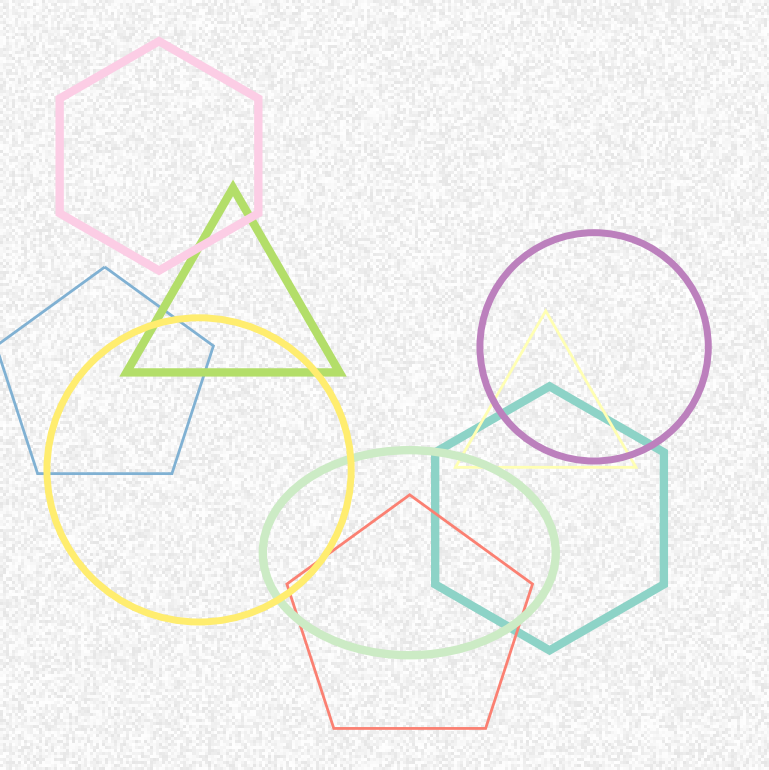[{"shape": "hexagon", "thickness": 3, "radius": 0.86, "center": [0.714, 0.327]}, {"shape": "triangle", "thickness": 1, "radius": 0.68, "center": [0.709, 0.461]}, {"shape": "pentagon", "thickness": 1, "radius": 0.84, "center": [0.532, 0.19]}, {"shape": "pentagon", "thickness": 1, "radius": 0.74, "center": [0.136, 0.505]}, {"shape": "triangle", "thickness": 3, "radius": 0.8, "center": [0.303, 0.596]}, {"shape": "hexagon", "thickness": 3, "radius": 0.74, "center": [0.206, 0.798]}, {"shape": "circle", "thickness": 2.5, "radius": 0.74, "center": [0.772, 0.55]}, {"shape": "oval", "thickness": 3, "radius": 0.95, "center": [0.532, 0.282]}, {"shape": "circle", "thickness": 2.5, "radius": 0.99, "center": [0.259, 0.39]}]